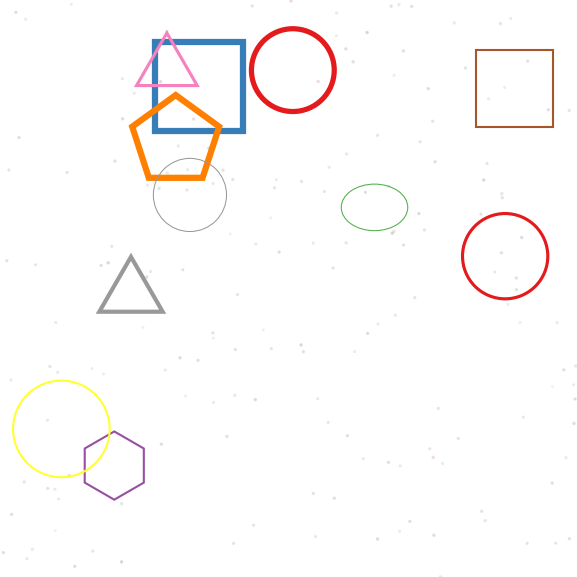[{"shape": "circle", "thickness": 1.5, "radius": 0.37, "center": [0.875, 0.556]}, {"shape": "circle", "thickness": 2.5, "radius": 0.36, "center": [0.507, 0.878]}, {"shape": "square", "thickness": 3, "radius": 0.38, "center": [0.345, 0.85]}, {"shape": "oval", "thickness": 0.5, "radius": 0.29, "center": [0.648, 0.64]}, {"shape": "hexagon", "thickness": 1, "radius": 0.3, "center": [0.198, 0.193]}, {"shape": "pentagon", "thickness": 3, "radius": 0.4, "center": [0.304, 0.755]}, {"shape": "circle", "thickness": 1, "radius": 0.42, "center": [0.106, 0.256]}, {"shape": "square", "thickness": 1, "radius": 0.33, "center": [0.891, 0.846]}, {"shape": "triangle", "thickness": 1.5, "radius": 0.3, "center": [0.289, 0.881]}, {"shape": "triangle", "thickness": 2, "radius": 0.32, "center": [0.227, 0.491]}, {"shape": "circle", "thickness": 0.5, "radius": 0.32, "center": [0.329, 0.662]}]